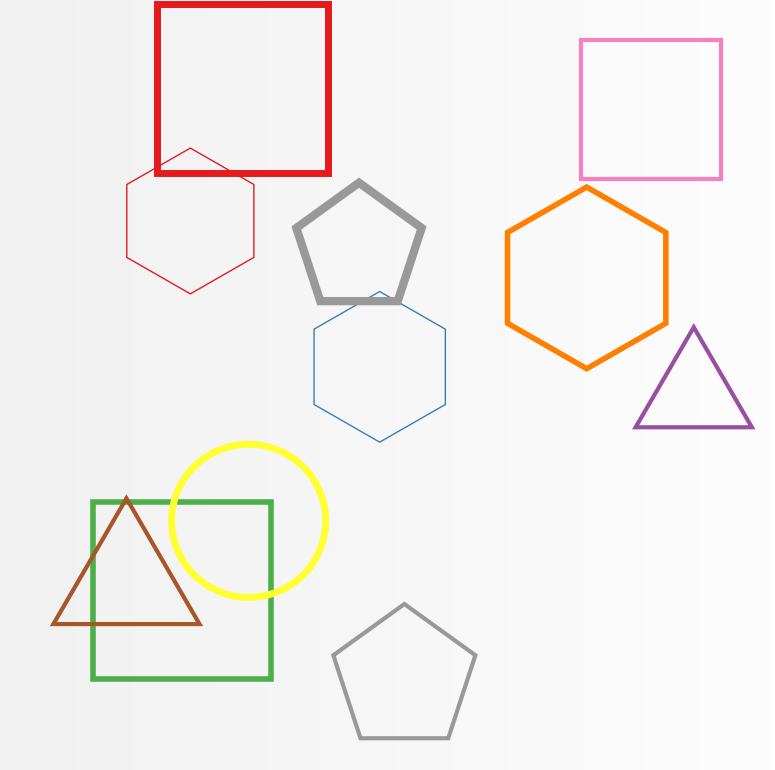[{"shape": "square", "thickness": 2.5, "radius": 0.55, "center": [0.313, 0.885]}, {"shape": "hexagon", "thickness": 0.5, "radius": 0.47, "center": [0.246, 0.713]}, {"shape": "hexagon", "thickness": 0.5, "radius": 0.49, "center": [0.49, 0.524]}, {"shape": "square", "thickness": 2, "radius": 0.57, "center": [0.234, 0.233]}, {"shape": "triangle", "thickness": 1.5, "radius": 0.43, "center": [0.895, 0.488]}, {"shape": "hexagon", "thickness": 2, "radius": 0.59, "center": [0.757, 0.639]}, {"shape": "circle", "thickness": 2.5, "radius": 0.5, "center": [0.321, 0.324]}, {"shape": "triangle", "thickness": 1.5, "radius": 0.54, "center": [0.163, 0.244]}, {"shape": "square", "thickness": 1.5, "radius": 0.45, "center": [0.84, 0.858]}, {"shape": "pentagon", "thickness": 1.5, "radius": 0.48, "center": [0.522, 0.119]}, {"shape": "pentagon", "thickness": 3, "radius": 0.43, "center": [0.463, 0.678]}]